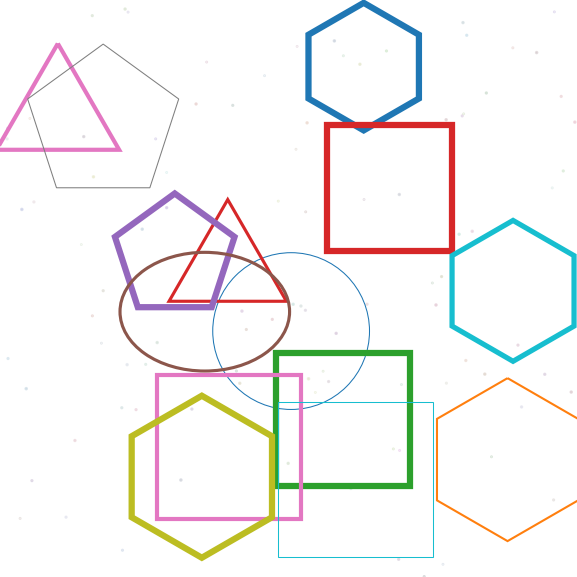[{"shape": "circle", "thickness": 0.5, "radius": 0.68, "center": [0.504, 0.426]}, {"shape": "hexagon", "thickness": 3, "radius": 0.55, "center": [0.63, 0.884]}, {"shape": "hexagon", "thickness": 1, "radius": 0.71, "center": [0.879, 0.203]}, {"shape": "square", "thickness": 3, "radius": 0.58, "center": [0.594, 0.273]}, {"shape": "triangle", "thickness": 1.5, "radius": 0.59, "center": [0.394, 0.536]}, {"shape": "square", "thickness": 3, "radius": 0.54, "center": [0.674, 0.674]}, {"shape": "pentagon", "thickness": 3, "radius": 0.54, "center": [0.303, 0.555]}, {"shape": "oval", "thickness": 1.5, "radius": 0.73, "center": [0.355, 0.459]}, {"shape": "triangle", "thickness": 2, "radius": 0.61, "center": [0.1, 0.801]}, {"shape": "square", "thickness": 2, "radius": 0.62, "center": [0.396, 0.226]}, {"shape": "pentagon", "thickness": 0.5, "radius": 0.69, "center": [0.179, 0.785]}, {"shape": "hexagon", "thickness": 3, "radius": 0.7, "center": [0.349, 0.174]}, {"shape": "hexagon", "thickness": 2.5, "radius": 0.61, "center": [0.888, 0.495]}, {"shape": "square", "thickness": 0.5, "radius": 0.67, "center": [0.616, 0.168]}]